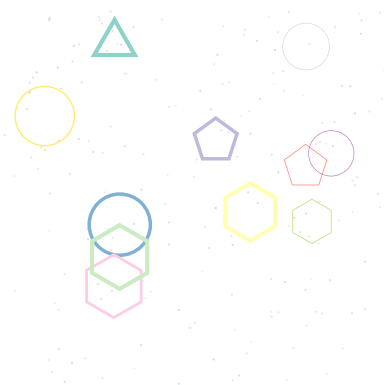[{"shape": "triangle", "thickness": 3, "radius": 0.3, "center": [0.297, 0.888]}, {"shape": "hexagon", "thickness": 3, "radius": 0.37, "center": [0.65, 0.449]}, {"shape": "pentagon", "thickness": 2.5, "radius": 0.29, "center": [0.56, 0.635]}, {"shape": "pentagon", "thickness": 0.5, "radius": 0.29, "center": [0.794, 0.567]}, {"shape": "circle", "thickness": 2.5, "radius": 0.4, "center": [0.311, 0.417]}, {"shape": "hexagon", "thickness": 0.5, "radius": 0.29, "center": [0.81, 0.425]}, {"shape": "hexagon", "thickness": 2, "radius": 0.41, "center": [0.296, 0.257]}, {"shape": "circle", "thickness": 0.5, "radius": 0.3, "center": [0.795, 0.879]}, {"shape": "circle", "thickness": 0.5, "radius": 0.29, "center": [0.86, 0.602]}, {"shape": "hexagon", "thickness": 3, "radius": 0.41, "center": [0.311, 0.332]}, {"shape": "circle", "thickness": 1, "radius": 0.38, "center": [0.116, 0.698]}]